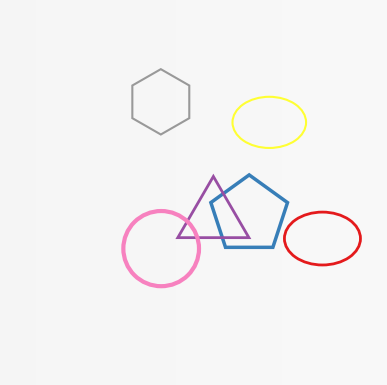[{"shape": "oval", "thickness": 2, "radius": 0.49, "center": [0.832, 0.38]}, {"shape": "pentagon", "thickness": 2.5, "radius": 0.52, "center": [0.643, 0.442]}, {"shape": "triangle", "thickness": 2, "radius": 0.53, "center": [0.551, 0.436]}, {"shape": "oval", "thickness": 1.5, "radius": 0.47, "center": [0.695, 0.682]}, {"shape": "circle", "thickness": 3, "radius": 0.49, "center": [0.416, 0.354]}, {"shape": "hexagon", "thickness": 1.5, "radius": 0.42, "center": [0.415, 0.736]}]